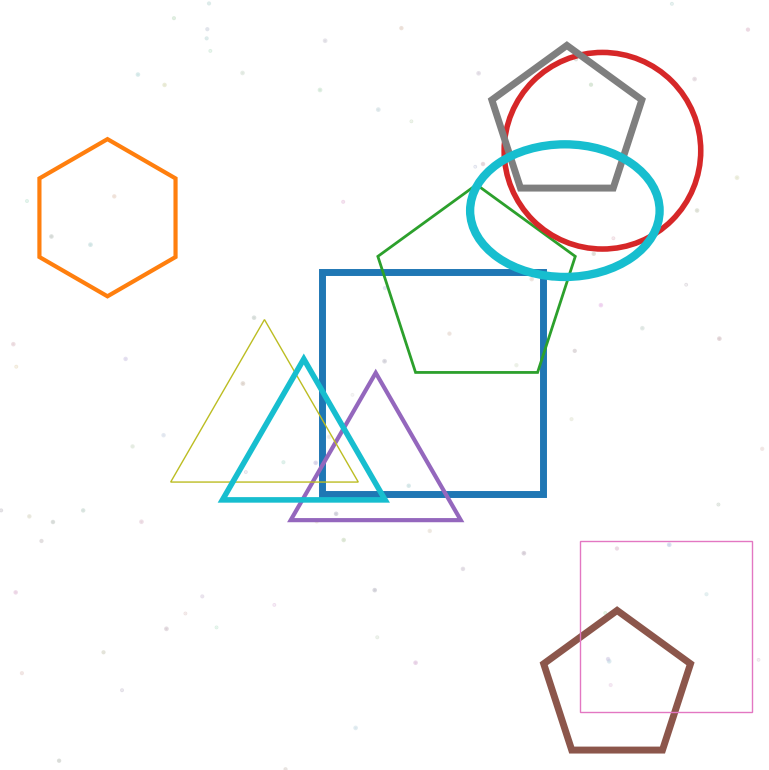[{"shape": "square", "thickness": 2.5, "radius": 0.72, "center": [0.562, 0.503]}, {"shape": "hexagon", "thickness": 1.5, "radius": 0.51, "center": [0.14, 0.717]}, {"shape": "pentagon", "thickness": 1, "radius": 0.67, "center": [0.619, 0.625]}, {"shape": "circle", "thickness": 2, "radius": 0.64, "center": [0.782, 0.804]}, {"shape": "triangle", "thickness": 1.5, "radius": 0.64, "center": [0.488, 0.388]}, {"shape": "pentagon", "thickness": 2.5, "radius": 0.5, "center": [0.801, 0.107]}, {"shape": "square", "thickness": 0.5, "radius": 0.56, "center": [0.865, 0.186]}, {"shape": "pentagon", "thickness": 2.5, "radius": 0.51, "center": [0.736, 0.839]}, {"shape": "triangle", "thickness": 0.5, "radius": 0.7, "center": [0.343, 0.444]}, {"shape": "oval", "thickness": 3, "radius": 0.62, "center": [0.734, 0.726]}, {"shape": "triangle", "thickness": 2, "radius": 0.61, "center": [0.395, 0.412]}]